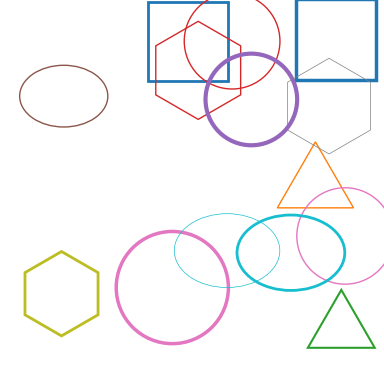[{"shape": "square", "thickness": 2, "radius": 0.51, "center": [0.488, 0.891]}, {"shape": "square", "thickness": 2.5, "radius": 0.52, "center": [0.872, 0.897]}, {"shape": "triangle", "thickness": 1, "radius": 0.57, "center": [0.819, 0.517]}, {"shape": "triangle", "thickness": 1.5, "radius": 0.5, "center": [0.887, 0.147]}, {"shape": "circle", "thickness": 1, "radius": 0.62, "center": [0.603, 0.893]}, {"shape": "hexagon", "thickness": 1, "radius": 0.64, "center": [0.515, 0.817]}, {"shape": "circle", "thickness": 3, "radius": 0.6, "center": [0.653, 0.742]}, {"shape": "oval", "thickness": 1, "radius": 0.57, "center": [0.166, 0.75]}, {"shape": "circle", "thickness": 1, "radius": 0.63, "center": [0.896, 0.387]}, {"shape": "circle", "thickness": 2.5, "radius": 0.73, "center": [0.448, 0.253]}, {"shape": "hexagon", "thickness": 0.5, "radius": 0.62, "center": [0.855, 0.724]}, {"shape": "hexagon", "thickness": 2, "radius": 0.55, "center": [0.16, 0.237]}, {"shape": "oval", "thickness": 2, "radius": 0.7, "center": [0.756, 0.344]}, {"shape": "oval", "thickness": 0.5, "radius": 0.69, "center": [0.59, 0.349]}]